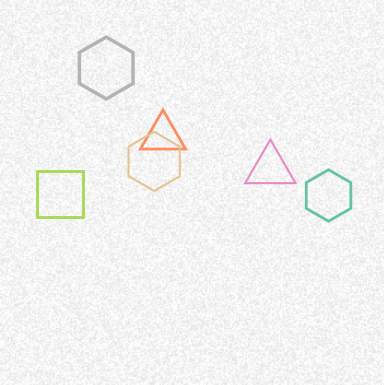[{"shape": "hexagon", "thickness": 2, "radius": 0.33, "center": [0.853, 0.492]}, {"shape": "triangle", "thickness": 2, "radius": 0.34, "center": [0.423, 0.647]}, {"shape": "triangle", "thickness": 1.5, "radius": 0.38, "center": [0.702, 0.562]}, {"shape": "square", "thickness": 2, "radius": 0.3, "center": [0.157, 0.495]}, {"shape": "hexagon", "thickness": 1.5, "radius": 0.38, "center": [0.401, 0.581]}, {"shape": "hexagon", "thickness": 2.5, "radius": 0.4, "center": [0.276, 0.823]}]